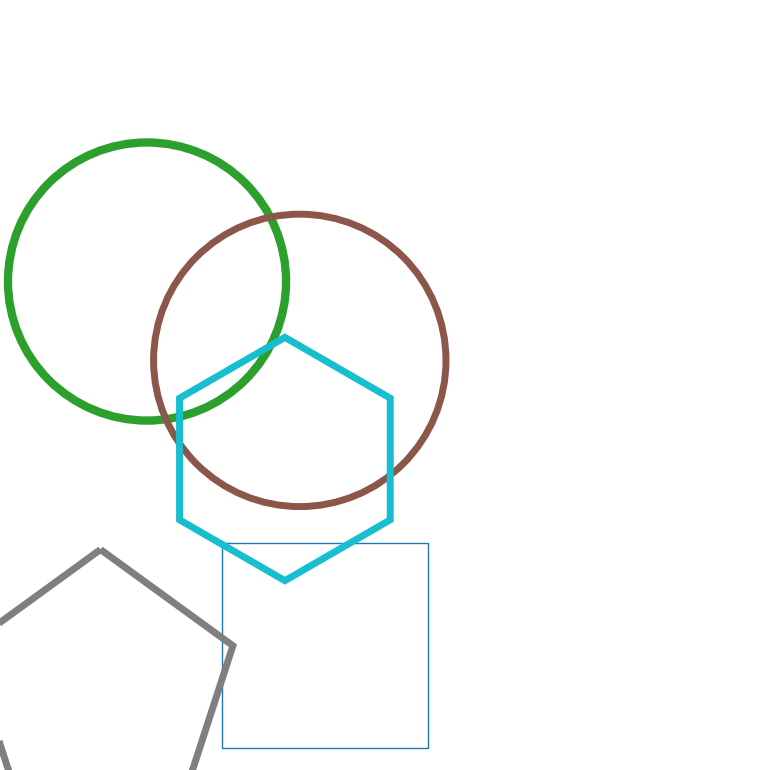[{"shape": "square", "thickness": 0.5, "radius": 0.67, "center": [0.422, 0.162]}, {"shape": "circle", "thickness": 3, "radius": 0.9, "center": [0.191, 0.634]}, {"shape": "circle", "thickness": 2.5, "radius": 0.95, "center": [0.389, 0.532]}, {"shape": "pentagon", "thickness": 2.5, "radius": 0.9, "center": [0.131, 0.105]}, {"shape": "hexagon", "thickness": 2.5, "radius": 0.79, "center": [0.37, 0.404]}]